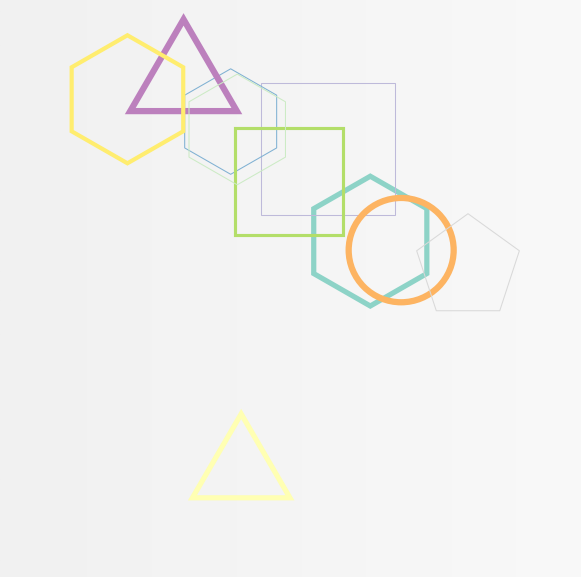[{"shape": "hexagon", "thickness": 2.5, "radius": 0.56, "center": [0.637, 0.582]}, {"shape": "triangle", "thickness": 2.5, "radius": 0.48, "center": [0.415, 0.186]}, {"shape": "square", "thickness": 0.5, "radius": 0.57, "center": [0.565, 0.741]}, {"shape": "hexagon", "thickness": 0.5, "radius": 0.46, "center": [0.397, 0.789]}, {"shape": "circle", "thickness": 3, "radius": 0.45, "center": [0.69, 0.566]}, {"shape": "square", "thickness": 1.5, "radius": 0.46, "center": [0.498, 0.685]}, {"shape": "pentagon", "thickness": 0.5, "radius": 0.46, "center": [0.805, 0.536]}, {"shape": "triangle", "thickness": 3, "radius": 0.53, "center": [0.316, 0.86]}, {"shape": "hexagon", "thickness": 0.5, "radius": 0.48, "center": [0.408, 0.775]}, {"shape": "hexagon", "thickness": 2, "radius": 0.55, "center": [0.219, 0.827]}]